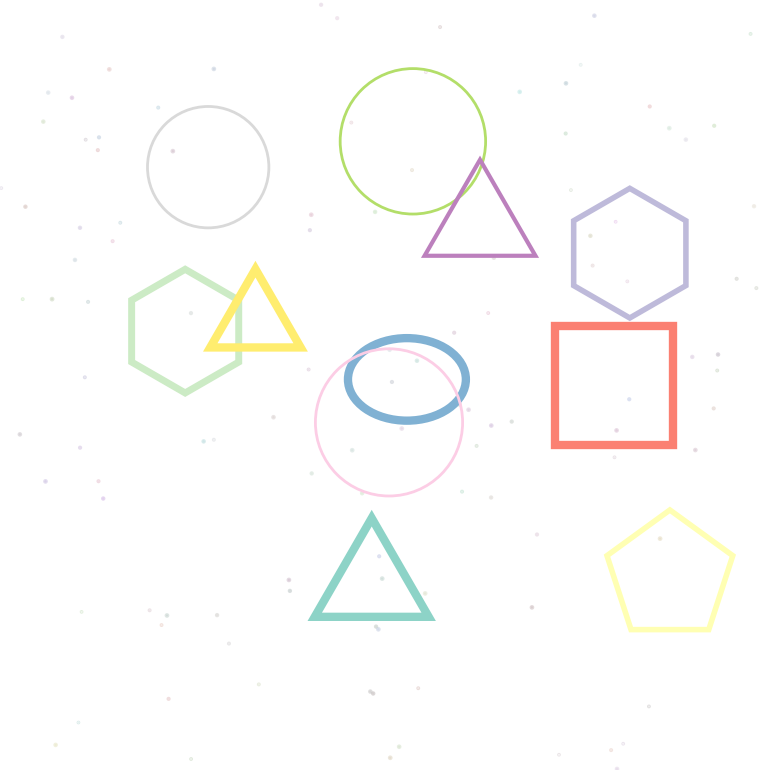[{"shape": "triangle", "thickness": 3, "radius": 0.43, "center": [0.483, 0.242]}, {"shape": "pentagon", "thickness": 2, "radius": 0.43, "center": [0.87, 0.252]}, {"shape": "hexagon", "thickness": 2, "radius": 0.42, "center": [0.818, 0.671]}, {"shape": "square", "thickness": 3, "radius": 0.38, "center": [0.798, 0.499]}, {"shape": "oval", "thickness": 3, "radius": 0.38, "center": [0.528, 0.507]}, {"shape": "circle", "thickness": 1, "radius": 0.47, "center": [0.536, 0.816]}, {"shape": "circle", "thickness": 1, "radius": 0.48, "center": [0.505, 0.451]}, {"shape": "circle", "thickness": 1, "radius": 0.39, "center": [0.27, 0.783]}, {"shape": "triangle", "thickness": 1.5, "radius": 0.42, "center": [0.623, 0.709]}, {"shape": "hexagon", "thickness": 2.5, "radius": 0.4, "center": [0.24, 0.57]}, {"shape": "triangle", "thickness": 3, "radius": 0.34, "center": [0.332, 0.583]}]